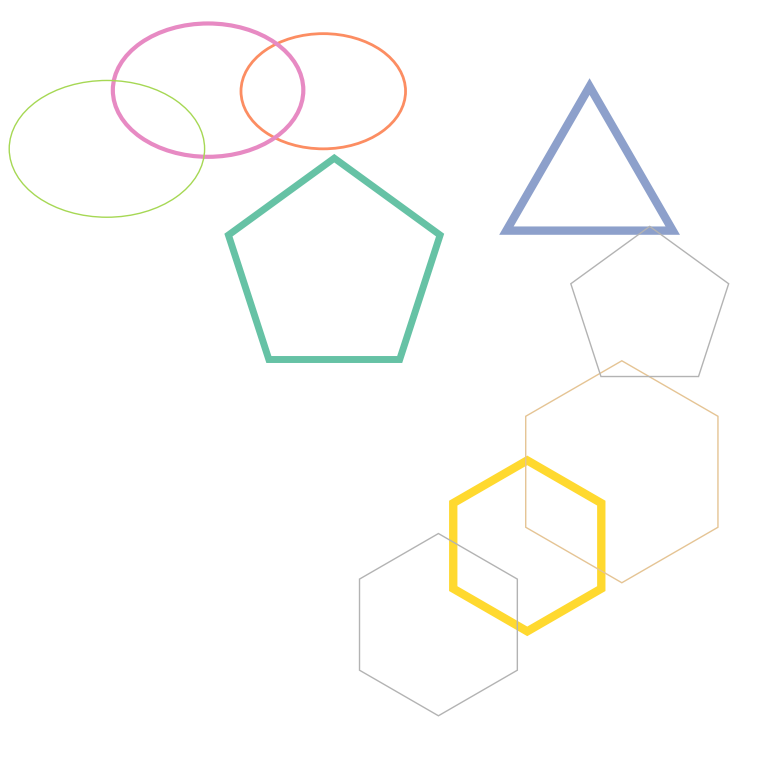[{"shape": "pentagon", "thickness": 2.5, "radius": 0.72, "center": [0.434, 0.65]}, {"shape": "oval", "thickness": 1, "radius": 0.53, "center": [0.42, 0.882]}, {"shape": "triangle", "thickness": 3, "radius": 0.62, "center": [0.766, 0.763]}, {"shape": "oval", "thickness": 1.5, "radius": 0.62, "center": [0.27, 0.883]}, {"shape": "oval", "thickness": 0.5, "radius": 0.63, "center": [0.139, 0.807]}, {"shape": "hexagon", "thickness": 3, "radius": 0.56, "center": [0.685, 0.291]}, {"shape": "hexagon", "thickness": 0.5, "radius": 0.72, "center": [0.808, 0.387]}, {"shape": "pentagon", "thickness": 0.5, "radius": 0.54, "center": [0.844, 0.598]}, {"shape": "hexagon", "thickness": 0.5, "radius": 0.59, "center": [0.569, 0.189]}]